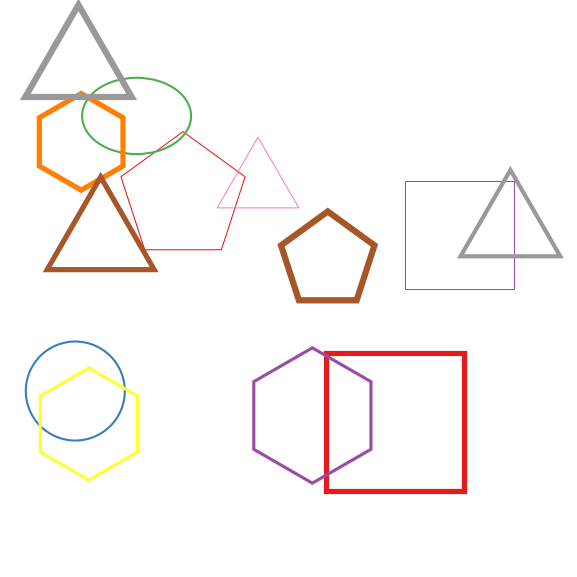[{"shape": "pentagon", "thickness": 0.5, "radius": 0.57, "center": [0.317, 0.658]}, {"shape": "square", "thickness": 2.5, "radius": 0.6, "center": [0.683, 0.269]}, {"shape": "circle", "thickness": 1, "radius": 0.43, "center": [0.13, 0.322]}, {"shape": "oval", "thickness": 1, "radius": 0.47, "center": [0.237, 0.798]}, {"shape": "square", "thickness": 0.5, "radius": 0.47, "center": [0.796, 0.593]}, {"shape": "hexagon", "thickness": 1.5, "radius": 0.59, "center": [0.541, 0.28]}, {"shape": "hexagon", "thickness": 2.5, "radius": 0.42, "center": [0.141, 0.754]}, {"shape": "hexagon", "thickness": 1.5, "radius": 0.49, "center": [0.154, 0.265]}, {"shape": "pentagon", "thickness": 3, "radius": 0.43, "center": [0.568, 0.548]}, {"shape": "triangle", "thickness": 2.5, "radius": 0.53, "center": [0.174, 0.586]}, {"shape": "triangle", "thickness": 0.5, "radius": 0.41, "center": [0.447, 0.68]}, {"shape": "triangle", "thickness": 3, "radius": 0.53, "center": [0.136, 0.884]}, {"shape": "triangle", "thickness": 2, "radius": 0.5, "center": [0.884, 0.605]}]